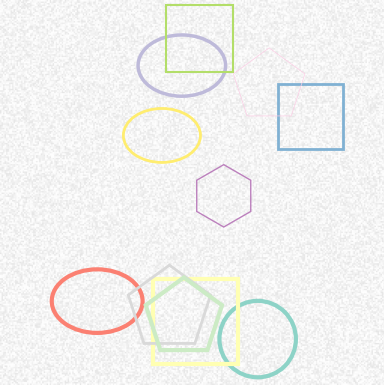[{"shape": "circle", "thickness": 3, "radius": 0.5, "center": [0.669, 0.119]}, {"shape": "square", "thickness": 3, "radius": 0.55, "center": [0.508, 0.164]}, {"shape": "oval", "thickness": 2.5, "radius": 0.57, "center": [0.472, 0.83]}, {"shape": "oval", "thickness": 3, "radius": 0.59, "center": [0.252, 0.218]}, {"shape": "square", "thickness": 2, "radius": 0.42, "center": [0.805, 0.698]}, {"shape": "square", "thickness": 1.5, "radius": 0.44, "center": [0.518, 0.899]}, {"shape": "pentagon", "thickness": 0.5, "radius": 0.49, "center": [0.699, 0.778]}, {"shape": "pentagon", "thickness": 2, "radius": 0.56, "center": [0.44, 0.199]}, {"shape": "hexagon", "thickness": 1, "radius": 0.41, "center": [0.581, 0.491]}, {"shape": "pentagon", "thickness": 3, "radius": 0.52, "center": [0.478, 0.175]}, {"shape": "oval", "thickness": 2, "radius": 0.5, "center": [0.421, 0.648]}]